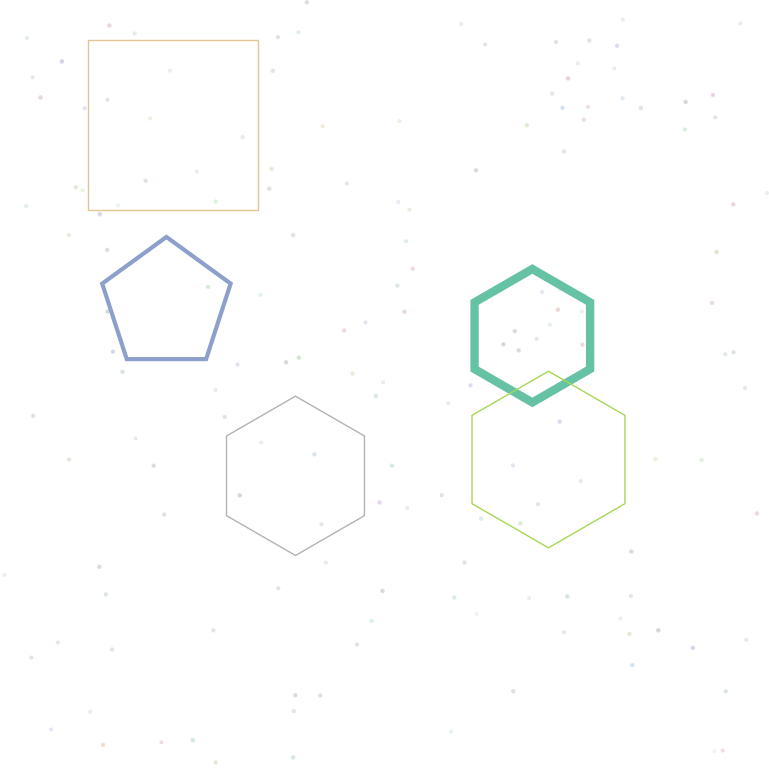[{"shape": "hexagon", "thickness": 3, "radius": 0.43, "center": [0.691, 0.564]}, {"shape": "pentagon", "thickness": 1.5, "radius": 0.44, "center": [0.216, 0.605]}, {"shape": "hexagon", "thickness": 0.5, "radius": 0.57, "center": [0.712, 0.403]}, {"shape": "square", "thickness": 0.5, "radius": 0.55, "center": [0.224, 0.838]}, {"shape": "hexagon", "thickness": 0.5, "radius": 0.52, "center": [0.384, 0.382]}]